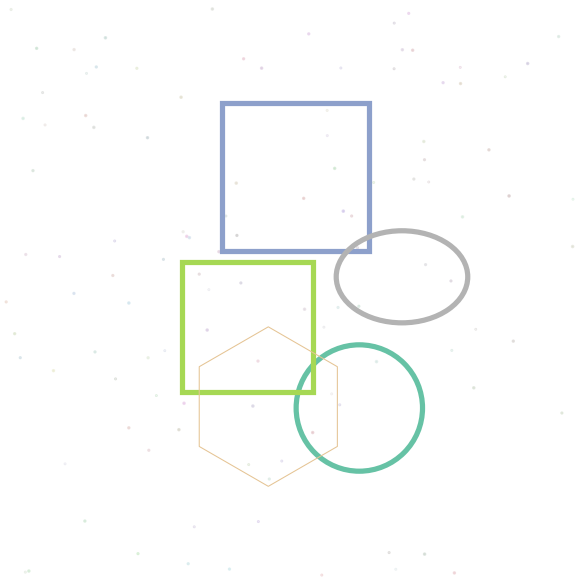[{"shape": "circle", "thickness": 2.5, "radius": 0.55, "center": [0.622, 0.293]}, {"shape": "square", "thickness": 2.5, "radius": 0.64, "center": [0.512, 0.692]}, {"shape": "square", "thickness": 2.5, "radius": 0.56, "center": [0.429, 0.433]}, {"shape": "hexagon", "thickness": 0.5, "radius": 0.69, "center": [0.465, 0.295]}, {"shape": "oval", "thickness": 2.5, "radius": 0.57, "center": [0.696, 0.52]}]